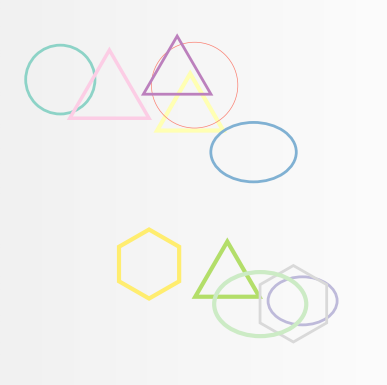[{"shape": "circle", "thickness": 2, "radius": 0.45, "center": [0.156, 0.793]}, {"shape": "triangle", "thickness": 3, "radius": 0.49, "center": [0.491, 0.71]}, {"shape": "oval", "thickness": 2, "radius": 0.45, "center": [0.781, 0.219]}, {"shape": "circle", "thickness": 0.5, "radius": 0.56, "center": [0.502, 0.779]}, {"shape": "oval", "thickness": 2, "radius": 0.55, "center": [0.654, 0.605]}, {"shape": "triangle", "thickness": 3, "radius": 0.48, "center": [0.587, 0.277]}, {"shape": "triangle", "thickness": 2.5, "radius": 0.59, "center": [0.282, 0.752]}, {"shape": "hexagon", "thickness": 2, "radius": 0.5, "center": [0.757, 0.211]}, {"shape": "triangle", "thickness": 2, "radius": 0.5, "center": [0.457, 0.806]}, {"shape": "oval", "thickness": 3, "radius": 0.59, "center": [0.672, 0.21]}, {"shape": "hexagon", "thickness": 3, "radius": 0.45, "center": [0.385, 0.314]}]